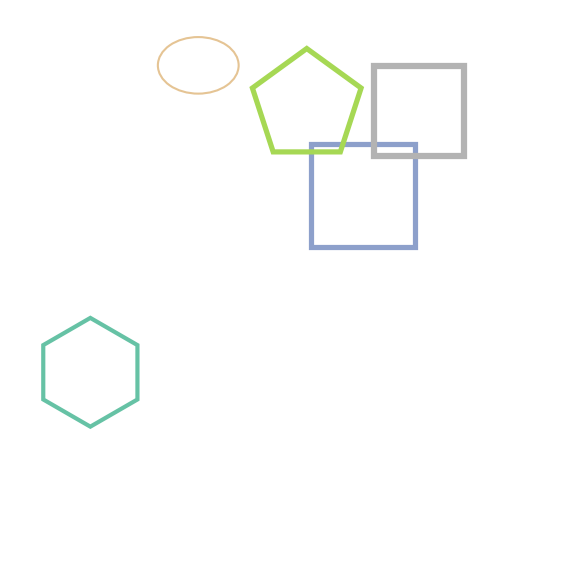[{"shape": "hexagon", "thickness": 2, "radius": 0.47, "center": [0.156, 0.354]}, {"shape": "square", "thickness": 2.5, "radius": 0.45, "center": [0.629, 0.66]}, {"shape": "pentagon", "thickness": 2.5, "radius": 0.49, "center": [0.531, 0.816]}, {"shape": "oval", "thickness": 1, "radius": 0.35, "center": [0.343, 0.886]}, {"shape": "square", "thickness": 3, "radius": 0.39, "center": [0.725, 0.807]}]